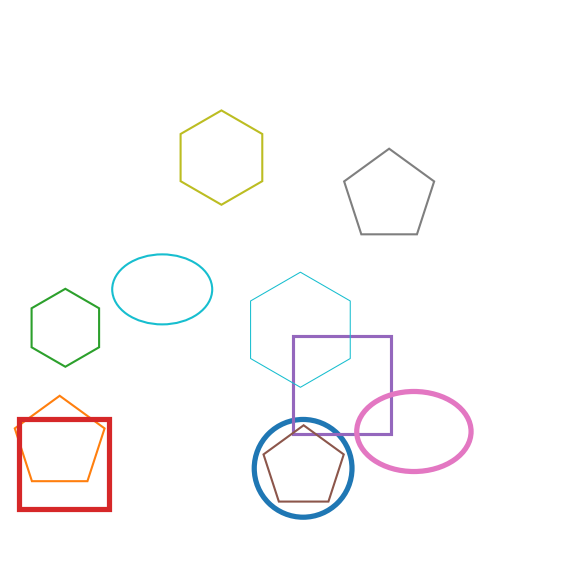[{"shape": "circle", "thickness": 2.5, "radius": 0.42, "center": [0.525, 0.188]}, {"shape": "pentagon", "thickness": 1, "radius": 0.41, "center": [0.103, 0.232]}, {"shape": "hexagon", "thickness": 1, "radius": 0.34, "center": [0.113, 0.432]}, {"shape": "square", "thickness": 2.5, "radius": 0.39, "center": [0.111, 0.196]}, {"shape": "square", "thickness": 1.5, "radius": 0.43, "center": [0.592, 0.332]}, {"shape": "pentagon", "thickness": 1, "radius": 0.37, "center": [0.526, 0.19]}, {"shape": "oval", "thickness": 2.5, "radius": 0.49, "center": [0.717, 0.252]}, {"shape": "pentagon", "thickness": 1, "radius": 0.41, "center": [0.674, 0.66]}, {"shape": "hexagon", "thickness": 1, "radius": 0.41, "center": [0.383, 0.726]}, {"shape": "oval", "thickness": 1, "radius": 0.43, "center": [0.281, 0.498]}, {"shape": "hexagon", "thickness": 0.5, "radius": 0.5, "center": [0.52, 0.428]}]